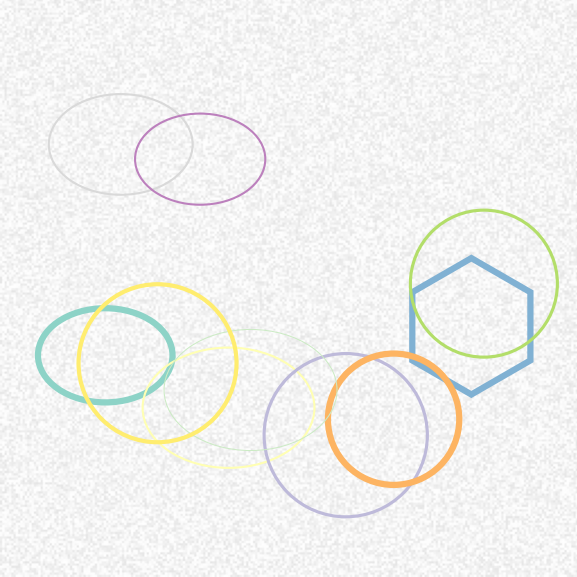[{"shape": "oval", "thickness": 3, "radius": 0.58, "center": [0.182, 0.384]}, {"shape": "oval", "thickness": 1, "radius": 0.74, "center": [0.396, 0.293]}, {"shape": "circle", "thickness": 1.5, "radius": 0.71, "center": [0.599, 0.246]}, {"shape": "hexagon", "thickness": 3, "radius": 0.59, "center": [0.816, 0.434]}, {"shape": "circle", "thickness": 3, "radius": 0.57, "center": [0.682, 0.273]}, {"shape": "circle", "thickness": 1.5, "radius": 0.64, "center": [0.838, 0.508]}, {"shape": "oval", "thickness": 1, "radius": 0.62, "center": [0.209, 0.749]}, {"shape": "oval", "thickness": 1, "radius": 0.56, "center": [0.347, 0.724]}, {"shape": "oval", "thickness": 0.5, "radius": 0.75, "center": [0.434, 0.324]}, {"shape": "circle", "thickness": 2, "radius": 0.68, "center": [0.273, 0.37]}]